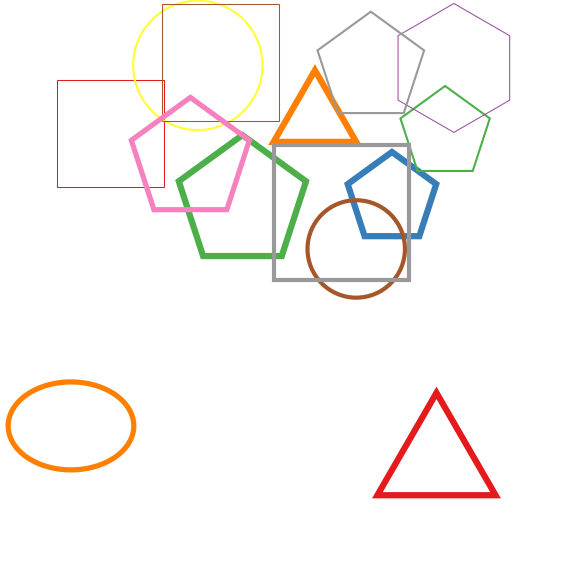[{"shape": "triangle", "thickness": 3, "radius": 0.59, "center": [0.756, 0.201]}, {"shape": "square", "thickness": 0.5, "radius": 0.46, "center": [0.191, 0.767]}, {"shape": "pentagon", "thickness": 3, "radius": 0.4, "center": [0.679, 0.655]}, {"shape": "pentagon", "thickness": 3, "radius": 0.58, "center": [0.42, 0.649]}, {"shape": "pentagon", "thickness": 1, "radius": 0.41, "center": [0.771, 0.769]}, {"shape": "hexagon", "thickness": 0.5, "radius": 0.56, "center": [0.786, 0.881]}, {"shape": "oval", "thickness": 2.5, "radius": 0.54, "center": [0.123, 0.262]}, {"shape": "triangle", "thickness": 3, "radius": 0.41, "center": [0.545, 0.795]}, {"shape": "circle", "thickness": 1, "radius": 0.56, "center": [0.343, 0.886]}, {"shape": "square", "thickness": 0.5, "radius": 0.51, "center": [0.382, 0.891]}, {"shape": "circle", "thickness": 2, "radius": 0.42, "center": [0.617, 0.568]}, {"shape": "pentagon", "thickness": 2.5, "radius": 0.54, "center": [0.33, 0.723]}, {"shape": "square", "thickness": 2, "radius": 0.58, "center": [0.591, 0.631]}, {"shape": "pentagon", "thickness": 1, "radius": 0.49, "center": [0.642, 0.882]}]